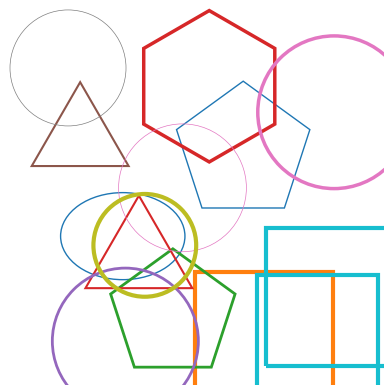[{"shape": "pentagon", "thickness": 1, "radius": 0.91, "center": [0.632, 0.607]}, {"shape": "oval", "thickness": 1, "radius": 0.81, "center": [0.319, 0.387]}, {"shape": "square", "thickness": 3, "radius": 0.89, "center": [0.686, 0.114]}, {"shape": "pentagon", "thickness": 2, "radius": 0.85, "center": [0.449, 0.184]}, {"shape": "hexagon", "thickness": 2.5, "radius": 0.98, "center": [0.544, 0.776]}, {"shape": "triangle", "thickness": 1.5, "radius": 0.8, "center": [0.361, 0.332]}, {"shape": "circle", "thickness": 2, "radius": 0.95, "center": [0.326, 0.114]}, {"shape": "triangle", "thickness": 1.5, "radius": 0.73, "center": [0.208, 0.641]}, {"shape": "circle", "thickness": 0.5, "radius": 0.83, "center": [0.474, 0.512]}, {"shape": "circle", "thickness": 2.5, "radius": 0.99, "center": [0.868, 0.708]}, {"shape": "circle", "thickness": 0.5, "radius": 0.75, "center": [0.177, 0.824]}, {"shape": "circle", "thickness": 3, "radius": 0.67, "center": [0.376, 0.363]}, {"shape": "square", "thickness": 3, "radius": 0.78, "center": [0.824, 0.13]}, {"shape": "square", "thickness": 3, "radius": 0.89, "center": [0.869, 0.228]}]